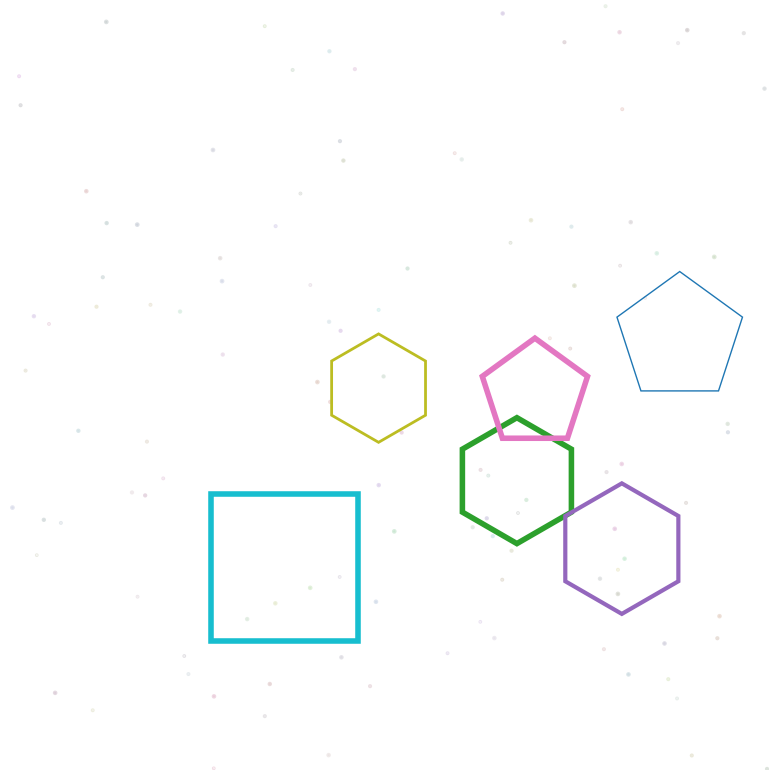[{"shape": "pentagon", "thickness": 0.5, "radius": 0.43, "center": [0.883, 0.562]}, {"shape": "hexagon", "thickness": 2, "radius": 0.41, "center": [0.671, 0.376]}, {"shape": "hexagon", "thickness": 1.5, "radius": 0.42, "center": [0.808, 0.287]}, {"shape": "pentagon", "thickness": 2, "radius": 0.36, "center": [0.695, 0.489]}, {"shape": "hexagon", "thickness": 1, "radius": 0.35, "center": [0.492, 0.496]}, {"shape": "square", "thickness": 2, "radius": 0.47, "center": [0.369, 0.263]}]